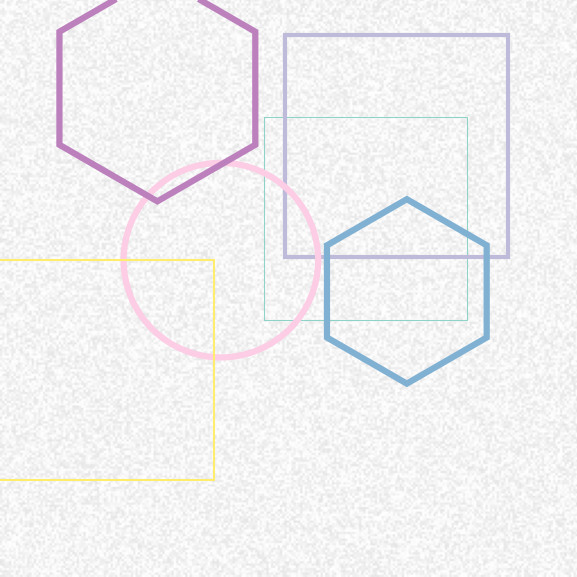[{"shape": "square", "thickness": 0.5, "radius": 0.88, "center": [0.632, 0.621]}, {"shape": "square", "thickness": 2, "radius": 0.96, "center": [0.687, 0.747]}, {"shape": "hexagon", "thickness": 3, "radius": 0.8, "center": [0.704, 0.495]}, {"shape": "circle", "thickness": 3, "radius": 0.84, "center": [0.382, 0.549]}, {"shape": "hexagon", "thickness": 3, "radius": 0.98, "center": [0.272, 0.846]}, {"shape": "square", "thickness": 1, "radius": 0.95, "center": [0.181, 0.358]}]